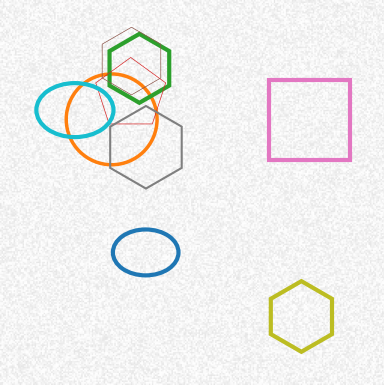[{"shape": "oval", "thickness": 3, "radius": 0.43, "center": [0.378, 0.344]}, {"shape": "circle", "thickness": 2.5, "radius": 0.59, "center": [0.29, 0.69]}, {"shape": "hexagon", "thickness": 3, "radius": 0.45, "center": [0.362, 0.822]}, {"shape": "pentagon", "thickness": 0.5, "radius": 0.48, "center": [0.34, 0.755]}, {"shape": "hexagon", "thickness": 0.5, "radius": 0.44, "center": [0.342, 0.841]}, {"shape": "square", "thickness": 3, "radius": 0.52, "center": [0.804, 0.688]}, {"shape": "hexagon", "thickness": 1.5, "radius": 0.54, "center": [0.379, 0.617]}, {"shape": "hexagon", "thickness": 3, "radius": 0.46, "center": [0.783, 0.178]}, {"shape": "oval", "thickness": 3, "radius": 0.5, "center": [0.195, 0.714]}]